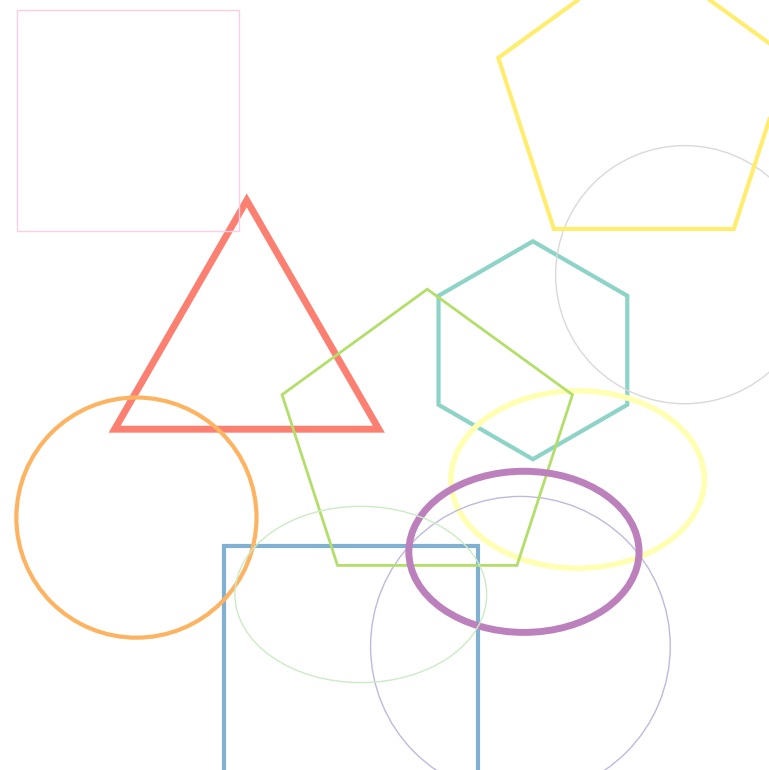[{"shape": "hexagon", "thickness": 1.5, "radius": 0.71, "center": [0.692, 0.545]}, {"shape": "oval", "thickness": 2, "radius": 0.82, "center": [0.75, 0.377]}, {"shape": "circle", "thickness": 0.5, "radius": 0.97, "center": [0.676, 0.161]}, {"shape": "triangle", "thickness": 2.5, "radius": 0.99, "center": [0.32, 0.542]}, {"shape": "square", "thickness": 1.5, "radius": 0.82, "center": [0.455, 0.127]}, {"shape": "circle", "thickness": 1.5, "radius": 0.78, "center": [0.177, 0.328]}, {"shape": "pentagon", "thickness": 1, "radius": 0.99, "center": [0.555, 0.426]}, {"shape": "square", "thickness": 0.5, "radius": 0.72, "center": [0.166, 0.843]}, {"shape": "circle", "thickness": 0.5, "radius": 0.84, "center": [0.889, 0.643]}, {"shape": "oval", "thickness": 2.5, "radius": 0.75, "center": [0.68, 0.283]}, {"shape": "oval", "thickness": 0.5, "radius": 0.82, "center": [0.469, 0.228]}, {"shape": "pentagon", "thickness": 1.5, "radius": 0.99, "center": [0.836, 0.863]}]